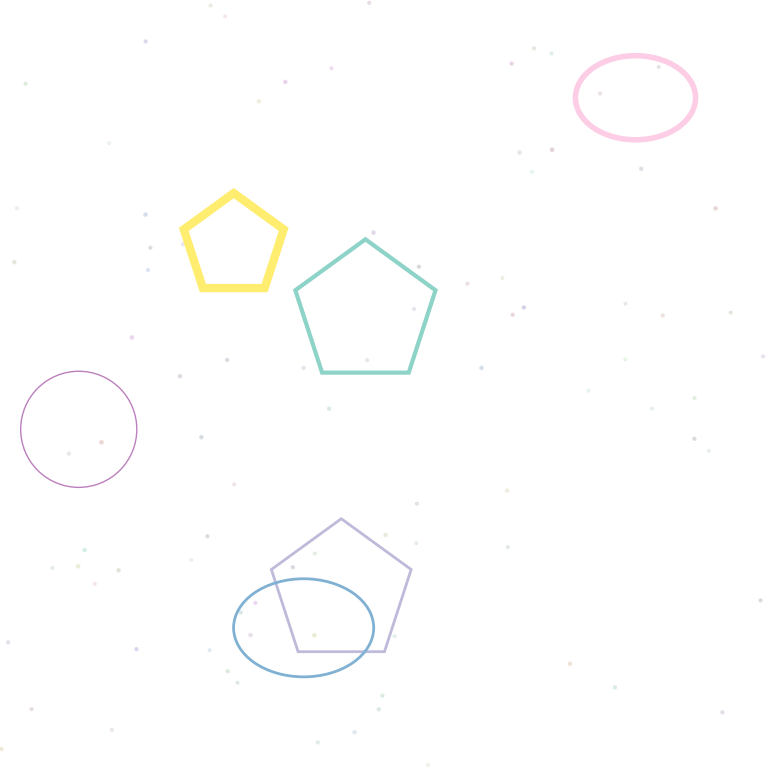[{"shape": "pentagon", "thickness": 1.5, "radius": 0.48, "center": [0.475, 0.593]}, {"shape": "pentagon", "thickness": 1, "radius": 0.48, "center": [0.443, 0.231]}, {"shape": "oval", "thickness": 1, "radius": 0.45, "center": [0.394, 0.185]}, {"shape": "oval", "thickness": 2, "radius": 0.39, "center": [0.825, 0.873]}, {"shape": "circle", "thickness": 0.5, "radius": 0.38, "center": [0.102, 0.442]}, {"shape": "pentagon", "thickness": 3, "radius": 0.34, "center": [0.304, 0.681]}]